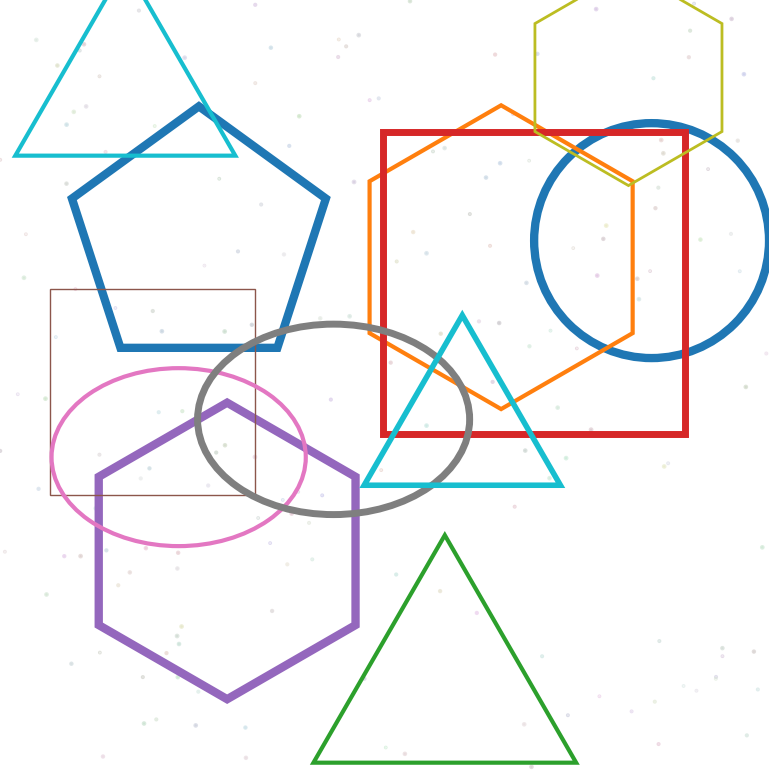[{"shape": "pentagon", "thickness": 3, "radius": 0.87, "center": [0.258, 0.689]}, {"shape": "circle", "thickness": 3, "radius": 0.76, "center": [0.846, 0.688]}, {"shape": "hexagon", "thickness": 1.5, "radius": 0.99, "center": [0.651, 0.666]}, {"shape": "triangle", "thickness": 1.5, "radius": 0.98, "center": [0.578, 0.108]}, {"shape": "square", "thickness": 2.5, "radius": 0.98, "center": [0.694, 0.633]}, {"shape": "hexagon", "thickness": 3, "radius": 0.96, "center": [0.295, 0.285]}, {"shape": "square", "thickness": 0.5, "radius": 0.67, "center": [0.198, 0.49]}, {"shape": "oval", "thickness": 1.5, "radius": 0.83, "center": [0.232, 0.406]}, {"shape": "oval", "thickness": 2.5, "radius": 0.88, "center": [0.433, 0.455]}, {"shape": "hexagon", "thickness": 1, "radius": 0.7, "center": [0.816, 0.899]}, {"shape": "triangle", "thickness": 1.5, "radius": 0.82, "center": [0.163, 0.88]}, {"shape": "triangle", "thickness": 2, "radius": 0.74, "center": [0.6, 0.443]}]